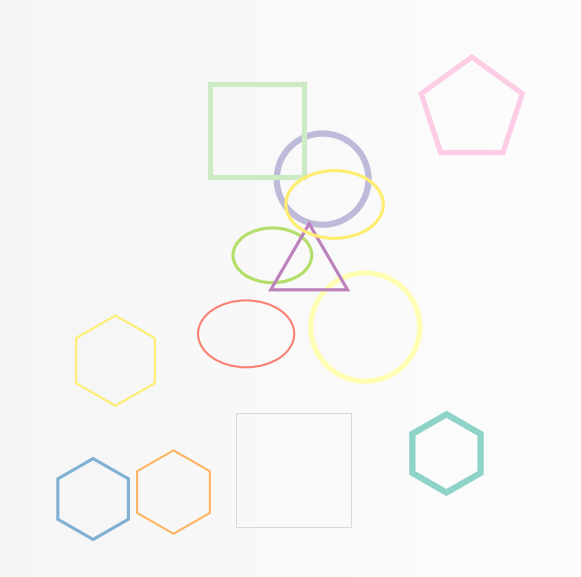[{"shape": "hexagon", "thickness": 3, "radius": 0.34, "center": [0.768, 0.214]}, {"shape": "circle", "thickness": 2.5, "radius": 0.47, "center": [0.628, 0.433]}, {"shape": "circle", "thickness": 3, "radius": 0.39, "center": [0.555, 0.689]}, {"shape": "oval", "thickness": 1, "radius": 0.41, "center": [0.423, 0.421]}, {"shape": "hexagon", "thickness": 1.5, "radius": 0.35, "center": [0.16, 0.135]}, {"shape": "hexagon", "thickness": 1, "radius": 0.36, "center": [0.298, 0.147]}, {"shape": "oval", "thickness": 1.5, "radius": 0.34, "center": [0.469, 0.557]}, {"shape": "pentagon", "thickness": 2.5, "radius": 0.46, "center": [0.812, 0.809]}, {"shape": "square", "thickness": 0.5, "radius": 0.5, "center": [0.505, 0.185]}, {"shape": "triangle", "thickness": 1.5, "radius": 0.38, "center": [0.532, 0.535]}, {"shape": "square", "thickness": 2.5, "radius": 0.41, "center": [0.442, 0.773]}, {"shape": "oval", "thickness": 1.5, "radius": 0.42, "center": [0.576, 0.645]}, {"shape": "hexagon", "thickness": 1, "radius": 0.39, "center": [0.199, 0.375]}]